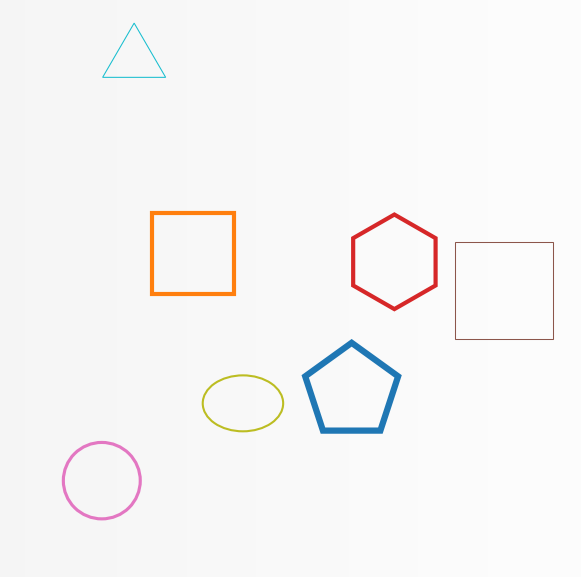[{"shape": "pentagon", "thickness": 3, "radius": 0.42, "center": [0.605, 0.321]}, {"shape": "square", "thickness": 2, "radius": 0.35, "center": [0.332, 0.561]}, {"shape": "hexagon", "thickness": 2, "radius": 0.41, "center": [0.678, 0.546]}, {"shape": "square", "thickness": 0.5, "radius": 0.42, "center": [0.867, 0.496]}, {"shape": "circle", "thickness": 1.5, "radius": 0.33, "center": [0.175, 0.167]}, {"shape": "oval", "thickness": 1, "radius": 0.35, "center": [0.418, 0.301]}, {"shape": "triangle", "thickness": 0.5, "radius": 0.31, "center": [0.231, 0.897]}]